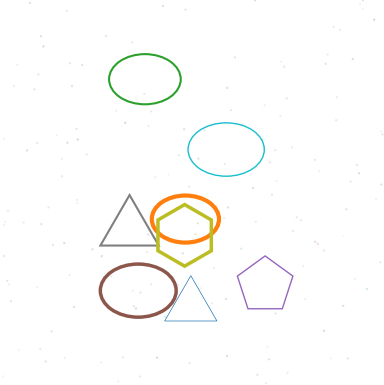[{"shape": "triangle", "thickness": 0.5, "radius": 0.39, "center": [0.496, 0.205]}, {"shape": "oval", "thickness": 3, "radius": 0.44, "center": [0.482, 0.431]}, {"shape": "oval", "thickness": 1.5, "radius": 0.47, "center": [0.376, 0.794]}, {"shape": "pentagon", "thickness": 1, "radius": 0.38, "center": [0.689, 0.259]}, {"shape": "oval", "thickness": 2.5, "radius": 0.49, "center": [0.359, 0.245]}, {"shape": "triangle", "thickness": 1.5, "radius": 0.44, "center": [0.337, 0.406]}, {"shape": "hexagon", "thickness": 2.5, "radius": 0.4, "center": [0.48, 0.389]}, {"shape": "oval", "thickness": 1, "radius": 0.49, "center": [0.587, 0.612]}]